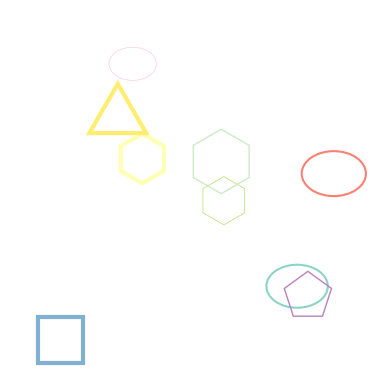[{"shape": "oval", "thickness": 1.5, "radius": 0.4, "center": [0.772, 0.257]}, {"shape": "hexagon", "thickness": 3, "radius": 0.32, "center": [0.37, 0.588]}, {"shape": "oval", "thickness": 1.5, "radius": 0.42, "center": [0.867, 0.549]}, {"shape": "square", "thickness": 3, "radius": 0.29, "center": [0.156, 0.117]}, {"shape": "hexagon", "thickness": 0.5, "radius": 0.31, "center": [0.581, 0.479]}, {"shape": "oval", "thickness": 0.5, "radius": 0.31, "center": [0.345, 0.834]}, {"shape": "pentagon", "thickness": 1, "radius": 0.32, "center": [0.8, 0.231]}, {"shape": "hexagon", "thickness": 1, "radius": 0.42, "center": [0.575, 0.581]}, {"shape": "triangle", "thickness": 3, "radius": 0.43, "center": [0.306, 0.697]}]